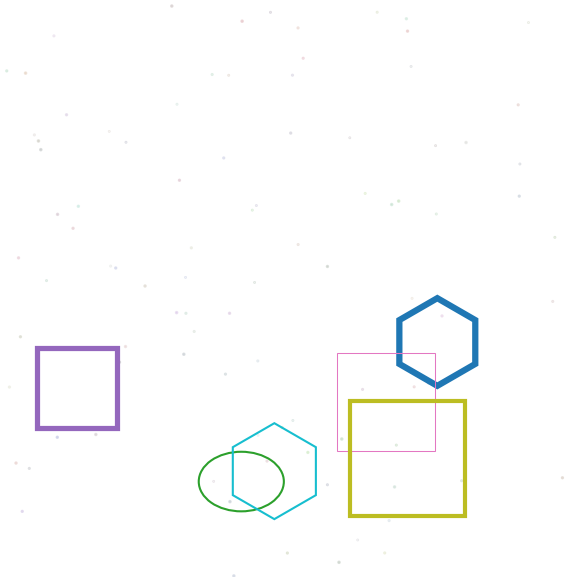[{"shape": "hexagon", "thickness": 3, "radius": 0.38, "center": [0.757, 0.407]}, {"shape": "oval", "thickness": 1, "radius": 0.37, "center": [0.418, 0.165]}, {"shape": "square", "thickness": 2.5, "radius": 0.34, "center": [0.133, 0.327]}, {"shape": "square", "thickness": 0.5, "radius": 0.42, "center": [0.668, 0.304]}, {"shape": "square", "thickness": 2, "radius": 0.5, "center": [0.705, 0.205]}, {"shape": "hexagon", "thickness": 1, "radius": 0.42, "center": [0.475, 0.183]}]